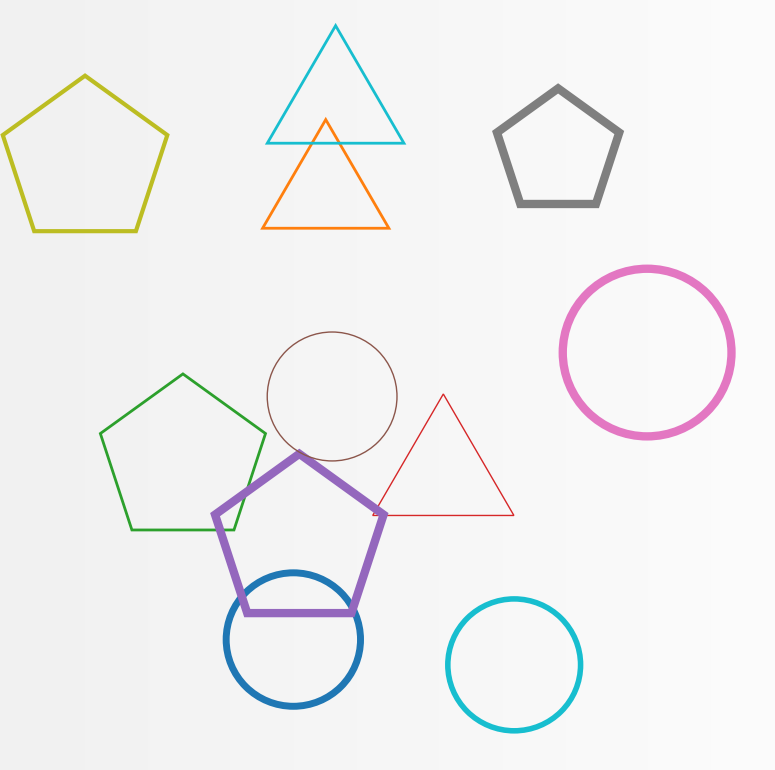[{"shape": "circle", "thickness": 2.5, "radius": 0.43, "center": [0.379, 0.169]}, {"shape": "triangle", "thickness": 1, "radius": 0.47, "center": [0.42, 0.751]}, {"shape": "pentagon", "thickness": 1, "radius": 0.56, "center": [0.236, 0.402]}, {"shape": "triangle", "thickness": 0.5, "radius": 0.53, "center": [0.572, 0.383]}, {"shape": "pentagon", "thickness": 3, "radius": 0.57, "center": [0.386, 0.296]}, {"shape": "circle", "thickness": 0.5, "radius": 0.42, "center": [0.429, 0.485]}, {"shape": "circle", "thickness": 3, "radius": 0.54, "center": [0.835, 0.542]}, {"shape": "pentagon", "thickness": 3, "radius": 0.41, "center": [0.72, 0.802]}, {"shape": "pentagon", "thickness": 1.5, "radius": 0.56, "center": [0.11, 0.79]}, {"shape": "circle", "thickness": 2, "radius": 0.43, "center": [0.663, 0.137]}, {"shape": "triangle", "thickness": 1, "radius": 0.51, "center": [0.433, 0.865]}]